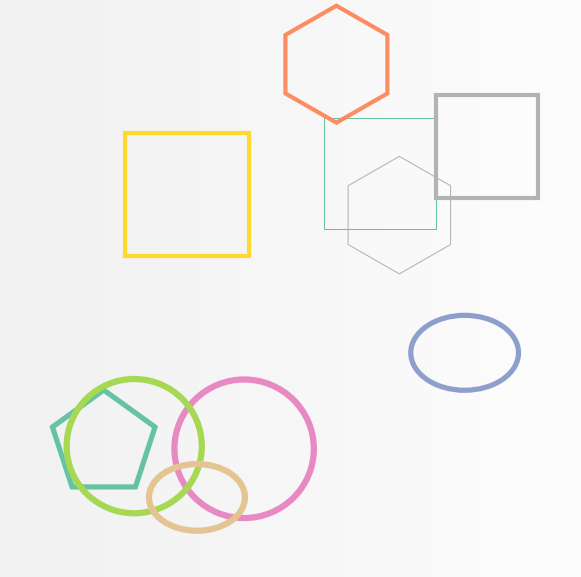[{"shape": "square", "thickness": 0.5, "radius": 0.48, "center": [0.654, 0.699]}, {"shape": "pentagon", "thickness": 2.5, "radius": 0.46, "center": [0.178, 0.231]}, {"shape": "hexagon", "thickness": 2, "radius": 0.51, "center": [0.579, 0.888]}, {"shape": "oval", "thickness": 2.5, "radius": 0.46, "center": [0.799, 0.388]}, {"shape": "circle", "thickness": 3, "radius": 0.6, "center": [0.42, 0.222]}, {"shape": "circle", "thickness": 3, "radius": 0.58, "center": [0.231, 0.227]}, {"shape": "square", "thickness": 2, "radius": 0.53, "center": [0.322, 0.663]}, {"shape": "oval", "thickness": 3, "radius": 0.41, "center": [0.339, 0.138]}, {"shape": "hexagon", "thickness": 0.5, "radius": 0.51, "center": [0.687, 0.627]}, {"shape": "square", "thickness": 2, "radius": 0.44, "center": [0.838, 0.745]}]